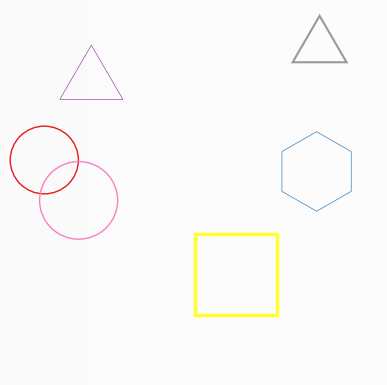[{"shape": "circle", "thickness": 1, "radius": 0.44, "center": [0.114, 0.584]}, {"shape": "hexagon", "thickness": 0.5, "radius": 0.52, "center": [0.817, 0.555]}, {"shape": "triangle", "thickness": 0.5, "radius": 0.47, "center": [0.236, 0.789]}, {"shape": "square", "thickness": 2.5, "radius": 0.53, "center": [0.609, 0.287]}, {"shape": "circle", "thickness": 1, "radius": 0.5, "center": [0.203, 0.48]}, {"shape": "triangle", "thickness": 1.5, "radius": 0.4, "center": [0.825, 0.878]}]